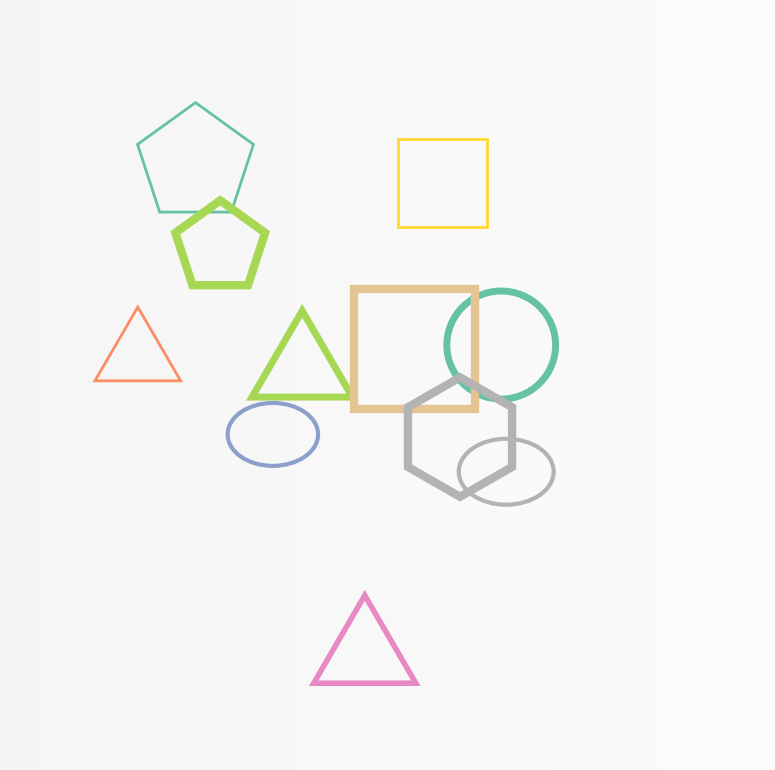[{"shape": "circle", "thickness": 2.5, "radius": 0.35, "center": [0.647, 0.552]}, {"shape": "pentagon", "thickness": 1, "radius": 0.39, "center": [0.252, 0.788]}, {"shape": "triangle", "thickness": 1, "radius": 0.32, "center": [0.178, 0.537]}, {"shape": "oval", "thickness": 1.5, "radius": 0.29, "center": [0.352, 0.436]}, {"shape": "triangle", "thickness": 2, "radius": 0.38, "center": [0.471, 0.151]}, {"shape": "pentagon", "thickness": 3, "radius": 0.3, "center": [0.284, 0.679]}, {"shape": "triangle", "thickness": 2.5, "radius": 0.37, "center": [0.39, 0.522]}, {"shape": "square", "thickness": 1, "radius": 0.29, "center": [0.571, 0.763]}, {"shape": "square", "thickness": 3, "radius": 0.39, "center": [0.534, 0.547]}, {"shape": "hexagon", "thickness": 3, "radius": 0.39, "center": [0.594, 0.432]}, {"shape": "oval", "thickness": 1.5, "radius": 0.31, "center": [0.653, 0.387]}]